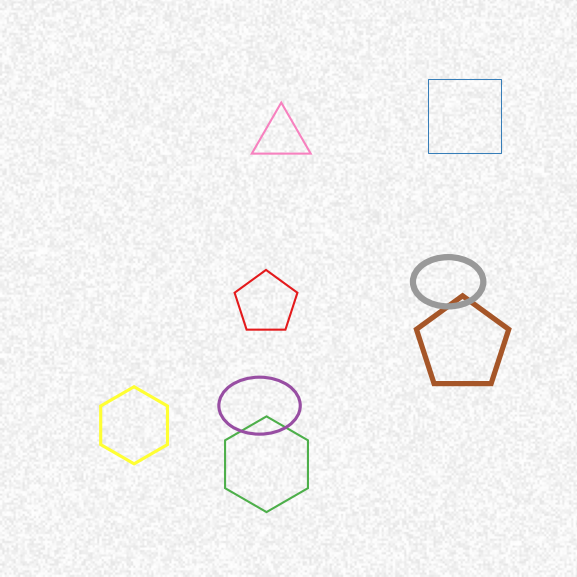[{"shape": "pentagon", "thickness": 1, "radius": 0.29, "center": [0.461, 0.475]}, {"shape": "square", "thickness": 0.5, "radius": 0.32, "center": [0.804, 0.799]}, {"shape": "hexagon", "thickness": 1, "radius": 0.41, "center": [0.461, 0.195]}, {"shape": "oval", "thickness": 1.5, "radius": 0.35, "center": [0.449, 0.297]}, {"shape": "hexagon", "thickness": 1.5, "radius": 0.33, "center": [0.232, 0.263]}, {"shape": "pentagon", "thickness": 2.5, "radius": 0.42, "center": [0.801, 0.403]}, {"shape": "triangle", "thickness": 1, "radius": 0.29, "center": [0.487, 0.763]}, {"shape": "oval", "thickness": 3, "radius": 0.3, "center": [0.776, 0.511]}]